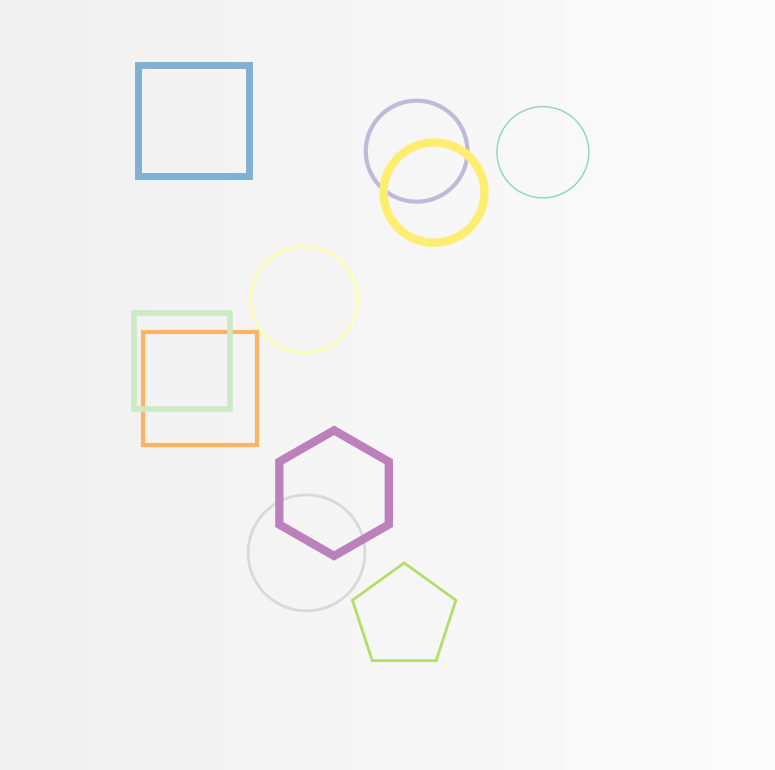[{"shape": "circle", "thickness": 0.5, "radius": 0.3, "center": [0.7, 0.802]}, {"shape": "circle", "thickness": 1, "radius": 0.34, "center": [0.392, 0.611]}, {"shape": "circle", "thickness": 1.5, "radius": 0.33, "center": [0.538, 0.804]}, {"shape": "square", "thickness": 2.5, "radius": 0.36, "center": [0.249, 0.843]}, {"shape": "square", "thickness": 1.5, "radius": 0.37, "center": [0.259, 0.495]}, {"shape": "pentagon", "thickness": 1, "radius": 0.35, "center": [0.522, 0.199]}, {"shape": "circle", "thickness": 1, "radius": 0.38, "center": [0.396, 0.282]}, {"shape": "hexagon", "thickness": 3, "radius": 0.41, "center": [0.431, 0.36]}, {"shape": "square", "thickness": 2, "radius": 0.31, "center": [0.234, 0.531]}, {"shape": "circle", "thickness": 3, "radius": 0.33, "center": [0.56, 0.75]}]